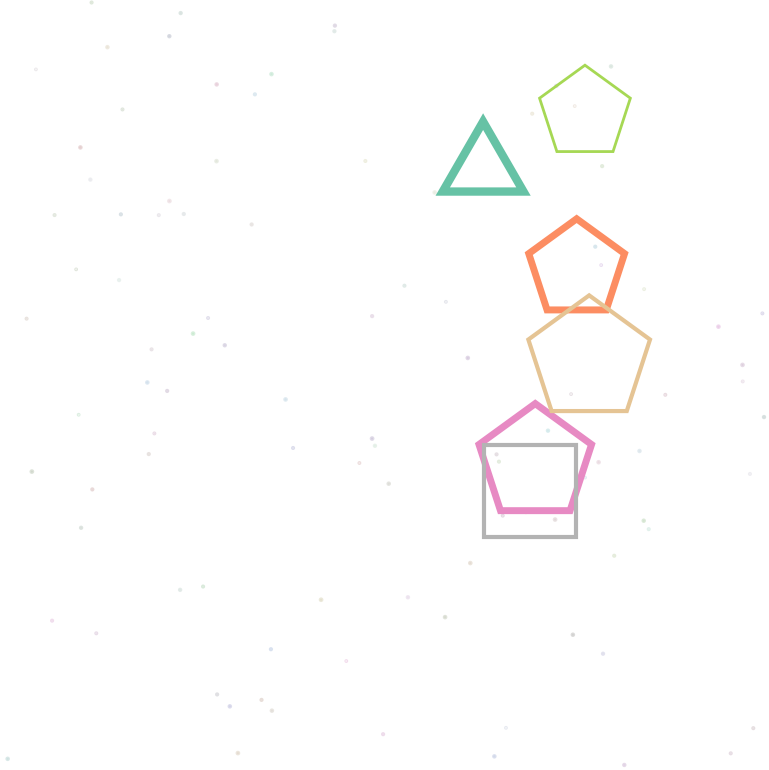[{"shape": "triangle", "thickness": 3, "radius": 0.3, "center": [0.627, 0.782]}, {"shape": "pentagon", "thickness": 2.5, "radius": 0.33, "center": [0.749, 0.65]}, {"shape": "pentagon", "thickness": 2.5, "radius": 0.38, "center": [0.695, 0.399]}, {"shape": "pentagon", "thickness": 1, "radius": 0.31, "center": [0.76, 0.853]}, {"shape": "pentagon", "thickness": 1.5, "radius": 0.42, "center": [0.765, 0.533]}, {"shape": "square", "thickness": 1.5, "radius": 0.3, "center": [0.689, 0.362]}]